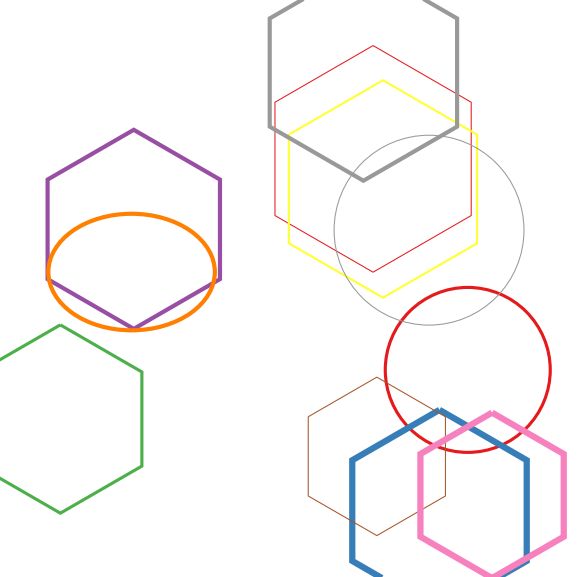[{"shape": "hexagon", "thickness": 0.5, "radius": 0.98, "center": [0.646, 0.724]}, {"shape": "circle", "thickness": 1.5, "radius": 0.71, "center": [0.81, 0.359]}, {"shape": "hexagon", "thickness": 3, "radius": 0.87, "center": [0.761, 0.115]}, {"shape": "hexagon", "thickness": 1.5, "radius": 0.82, "center": [0.104, 0.274]}, {"shape": "hexagon", "thickness": 2, "radius": 0.86, "center": [0.232, 0.602]}, {"shape": "oval", "thickness": 2, "radius": 0.72, "center": [0.228, 0.528]}, {"shape": "hexagon", "thickness": 1, "radius": 0.94, "center": [0.663, 0.672]}, {"shape": "hexagon", "thickness": 0.5, "radius": 0.69, "center": [0.653, 0.209]}, {"shape": "hexagon", "thickness": 3, "radius": 0.72, "center": [0.852, 0.141]}, {"shape": "hexagon", "thickness": 2, "radius": 0.94, "center": [0.629, 0.874]}, {"shape": "circle", "thickness": 0.5, "radius": 0.82, "center": [0.743, 0.601]}]